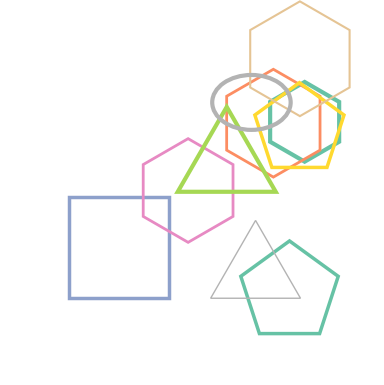[{"shape": "hexagon", "thickness": 3, "radius": 0.52, "center": [0.791, 0.684]}, {"shape": "pentagon", "thickness": 2.5, "radius": 0.67, "center": [0.752, 0.241]}, {"shape": "hexagon", "thickness": 2, "radius": 0.7, "center": [0.71, 0.68]}, {"shape": "square", "thickness": 2.5, "radius": 0.65, "center": [0.309, 0.357]}, {"shape": "hexagon", "thickness": 2, "radius": 0.67, "center": [0.489, 0.505]}, {"shape": "triangle", "thickness": 3, "radius": 0.73, "center": [0.589, 0.575]}, {"shape": "pentagon", "thickness": 2.5, "radius": 0.61, "center": [0.778, 0.664]}, {"shape": "hexagon", "thickness": 1.5, "radius": 0.75, "center": [0.779, 0.847]}, {"shape": "oval", "thickness": 3, "radius": 0.51, "center": [0.653, 0.734]}, {"shape": "triangle", "thickness": 1, "radius": 0.67, "center": [0.664, 0.293]}]